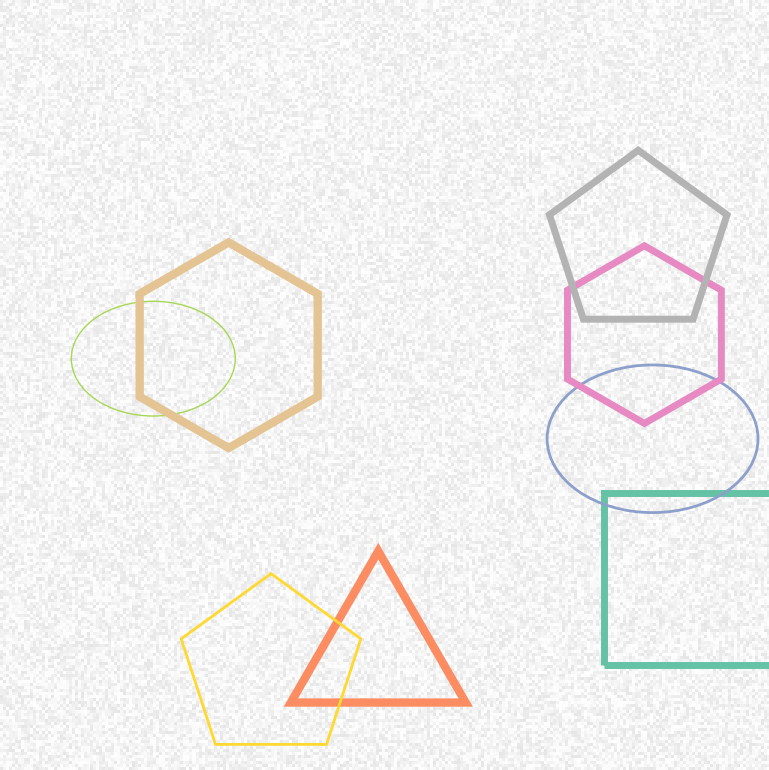[{"shape": "square", "thickness": 2.5, "radius": 0.56, "center": [0.897, 0.248]}, {"shape": "triangle", "thickness": 3, "radius": 0.66, "center": [0.491, 0.153]}, {"shape": "oval", "thickness": 1, "radius": 0.68, "center": [0.847, 0.43]}, {"shape": "hexagon", "thickness": 2.5, "radius": 0.58, "center": [0.837, 0.565]}, {"shape": "oval", "thickness": 0.5, "radius": 0.53, "center": [0.199, 0.534]}, {"shape": "pentagon", "thickness": 1, "radius": 0.61, "center": [0.352, 0.132]}, {"shape": "hexagon", "thickness": 3, "radius": 0.67, "center": [0.297, 0.552]}, {"shape": "pentagon", "thickness": 2.5, "radius": 0.61, "center": [0.829, 0.684]}]